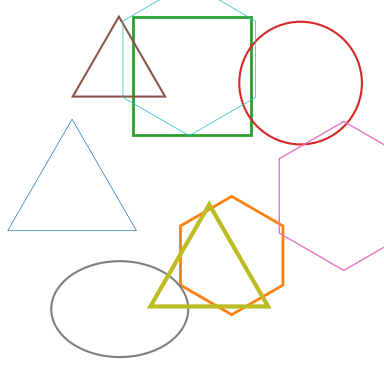[{"shape": "triangle", "thickness": 0.5, "radius": 0.97, "center": [0.187, 0.497]}, {"shape": "hexagon", "thickness": 2, "radius": 0.77, "center": [0.602, 0.336]}, {"shape": "square", "thickness": 2, "radius": 0.77, "center": [0.499, 0.803]}, {"shape": "circle", "thickness": 1.5, "radius": 0.8, "center": [0.781, 0.784]}, {"shape": "triangle", "thickness": 1.5, "radius": 0.69, "center": [0.309, 0.818]}, {"shape": "hexagon", "thickness": 1, "radius": 0.97, "center": [0.893, 0.491]}, {"shape": "oval", "thickness": 1.5, "radius": 0.89, "center": [0.311, 0.197]}, {"shape": "triangle", "thickness": 3, "radius": 0.88, "center": [0.543, 0.292]}, {"shape": "hexagon", "thickness": 0.5, "radius": 0.99, "center": [0.491, 0.846]}]